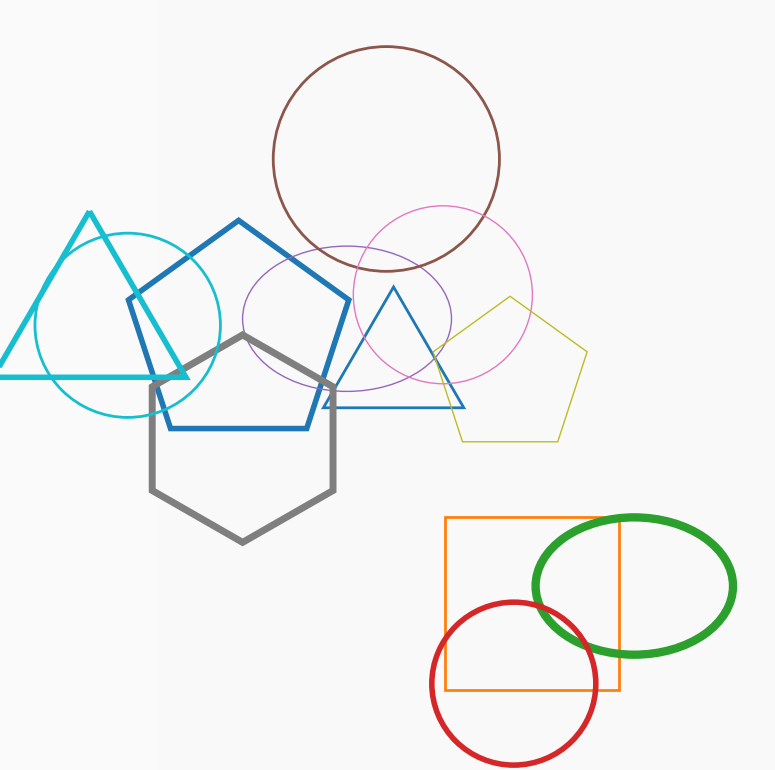[{"shape": "triangle", "thickness": 1, "radius": 0.52, "center": [0.508, 0.523]}, {"shape": "pentagon", "thickness": 2, "radius": 0.75, "center": [0.308, 0.564]}, {"shape": "square", "thickness": 1, "radius": 0.56, "center": [0.686, 0.217]}, {"shape": "oval", "thickness": 3, "radius": 0.64, "center": [0.818, 0.239]}, {"shape": "circle", "thickness": 2, "radius": 0.53, "center": [0.663, 0.112]}, {"shape": "oval", "thickness": 0.5, "radius": 0.67, "center": [0.448, 0.586]}, {"shape": "circle", "thickness": 1, "radius": 0.73, "center": [0.498, 0.794]}, {"shape": "circle", "thickness": 0.5, "radius": 0.58, "center": [0.571, 0.617]}, {"shape": "hexagon", "thickness": 2.5, "radius": 0.67, "center": [0.313, 0.43]}, {"shape": "pentagon", "thickness": 0.5, "radius": 0.52, "center": [0.658, 0.511]}, {"shape": "circle", "thickness": 1, "radius": 0.6, "center": [0.165, 0.578]}, {"shape": "triangle", "thickness": 2, "radius": 0.72, "center": [0.115, 0.582]}]